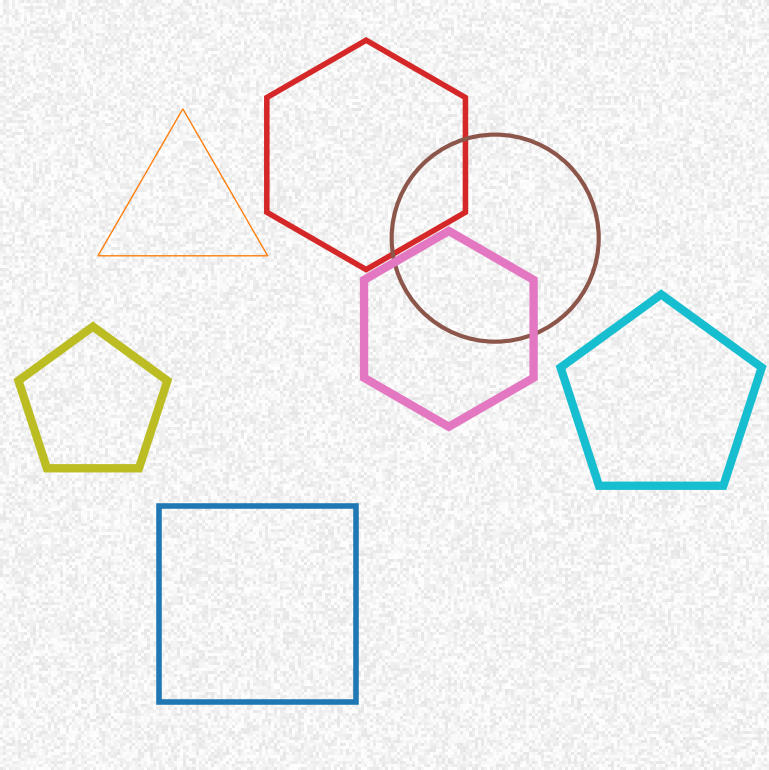[{"shape": "square", "thickness": 2, "radius": 0.64, "center": [0.335, 0.216]}, {"shape": "triangle", "thickness": 0.5, "radius": 0.64, "center": [0.237, 0.731]}, {"shape": "hexagon", "thickness": 2, "radius": 0.74, "center": [0.475, 0.799]}, {"shape": "circle", "thickness": 1.5, "radius": 0.67, "center": [0.643, 0.691]}, {"shape": "hexagon", "thickness": 3, "radius": 0.64, "center": [0.583, 0.573]}, {"shape": "pentagon", "thickness": 3, "radius": 0.51, "center": [0.121, 0.474]}, {"shape": "pentagon", "thickness": 3, "radius": 0.69, "center": [0.859, 0.48]}]